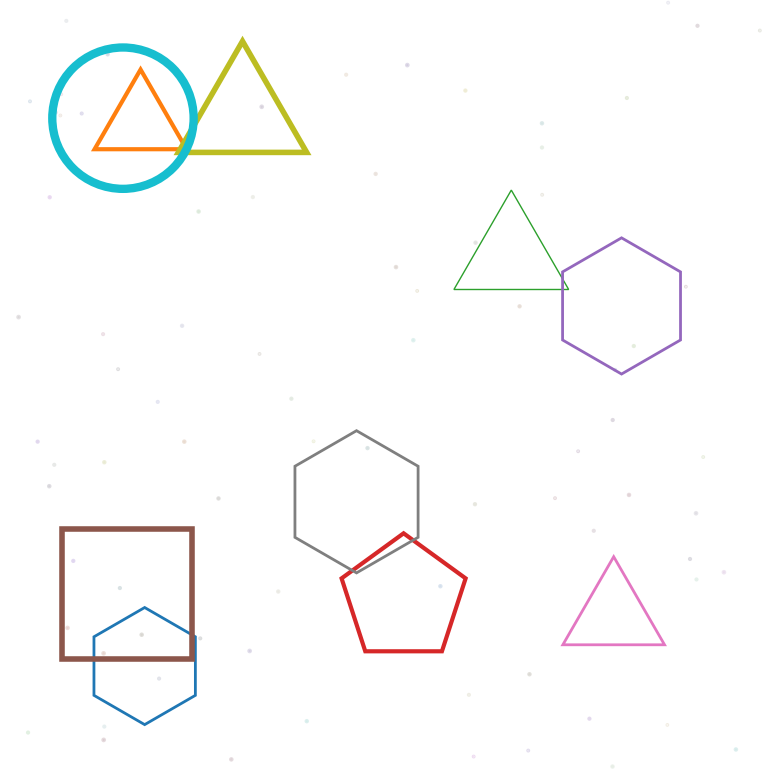[{"shape": "hexagon", "thickness": 1, "radius": 0.38, "center": [0.188, 0.135]}, {"shape": "triangle", "thickness": 1.5, "radius": 0.34, "center": [0.183, 0.841]}, {"shape": "triangle", "thickness": 0.5, "radius": 0.43, "center": [0.664, 0.667]}, {"shape": "pentagon", "thickness": 1.5, "radius": 0.42, "center": [0.524, 0.223]}, {"shape": "hexagon", "thickness": 1, "radius": 0.44, "center": [0.807, 0.603]}, {"shape": "square", "thickness": 2, "radius": 0.42, "center": [0.166, 0.229]}, {"shape": "triangle", "thickness": 1, "radius": 0.38, "center": [0.797, 0.201]}, {"shape": "hexagon", "thickness": 1, "radius": 0.46, "center": [0.463, 0.348]}, {"shape": "triangle", "thickness": 2, "radius": 0.48, "center": [0.315, 0.85]}, {"shape": "circle", "thickness": 3, "radius": 0.46, "center": [0.16, 0.847]}]